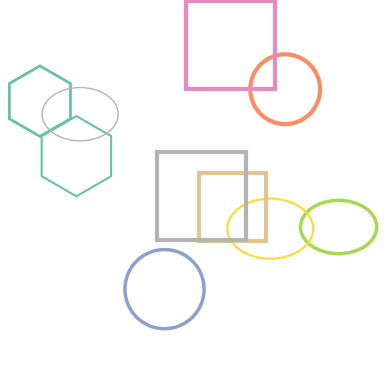[{"shape": "hexagon", "thickness": 2, "radius": 0.46, "center": [0.104, 0.737]}, {"shape": "hexagon", "thickness": 1.5, "radius": 0.52, "center": [0.198, 0.594]}, {"shape": "circle", "thickness": 3, "radius": 0.45, "center": [0.741, 0.768]}, {"shape": "circle", "thickness": 2.5, "radius": 0.51, "center": [0.427, 0.249]}, {"shape": "square", "thickness": 3, "radius": 0.57, "center": [0.599, 0.883]}, {"shape": "oval", "thickness": 2.5, "radius": 0.49, "center": [0.88, 0.41]}, {"shape": "oval", "thickness": 1.5, "radius": 0.56, "center": [0.702, 0.406]}, {"shape": "square", "thickness": 3, "radius": 0.44, "center": [0.604, 0.462]}, {"shape": "oval", "thickness": 1, "radius": 0.49, "center": [0.208, 0.703]}, {"shape": "square", "thickness": 3, "radius": 0.57, "center": [0.523, 0.491]}]